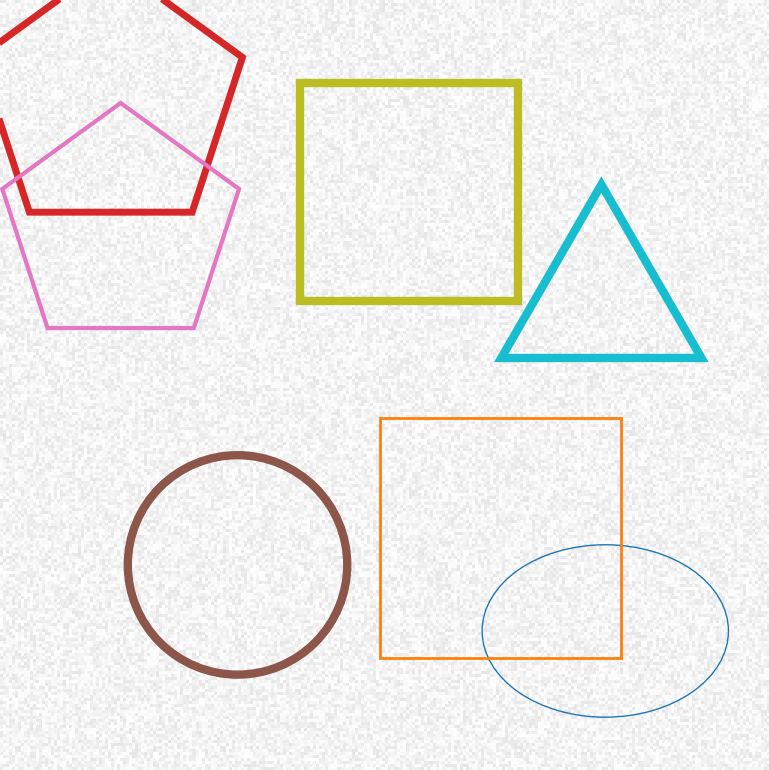[{"shape": "oval", "thickness": 0.5, "radius": 0.8, "center": [0.786, 0.181]}, {"shape": "square", "thickness": 1, "radius": 0.78, "center": [0.65, 0.301]}, {"shape": "pentagon", "thickness": 2.5, "radius": 0.9, "center": [0.144, 0.87]}, {"shape": "circle", "thickness": 3, "radius": 0.71, "center": [0.308, 0.266]}, {"shape": "pentagon", "thickness": 1.5, "radius": 0.81, "center": [0.157, 0.705]}, {"shape": "square", "thickness": 3, "radius": 0.71, "center": [0.532, 0.75]}, {"shape": "triangle", "thickness": 3, "radius": 0.75, "center": [0.781, 0.61]}]